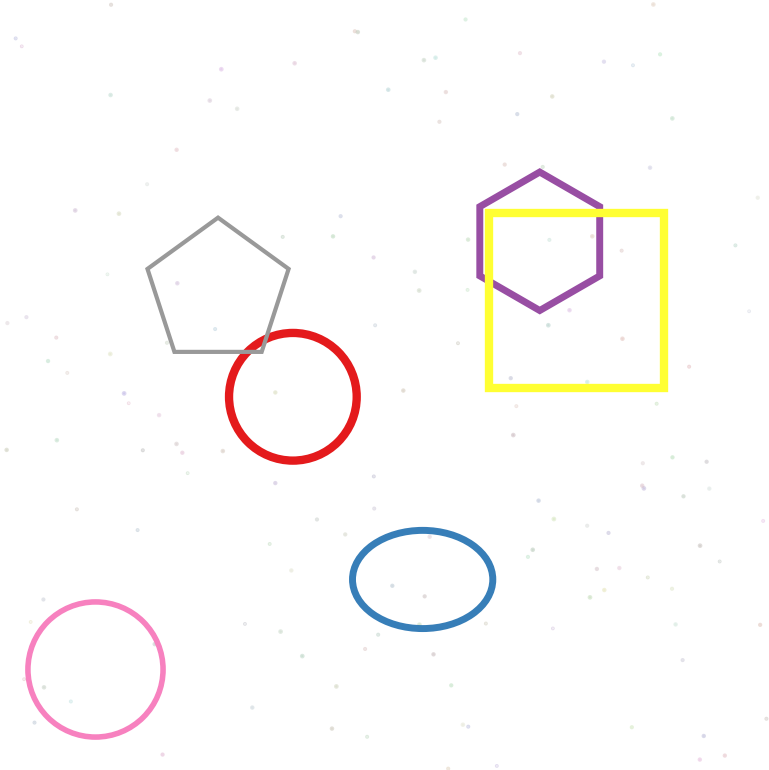[{"shape": "circle", "thickness": 3, "radius": 0.41, "center": [0.38, 0.485]}, {"shape": "oval", "thickness": 2.5, "radius": 0.46, "center": [0.549, 0.247]}, {"shape": "hexagon", "thickness": 2.5, "radius": 0.45, "center": [0.701, 0.687]}, {"shape": "square", "thickness": 3, "radius": 0.57, "center": [0.749, 0.61]}, {"shape": "circle", "thickness": 2, "radius": 0.44, "center": [0.124, 0.131]}, {"shape": "pentagon", "thickness": 1.5, "radius": 0.48, "center": [0.283, 0.621]}]